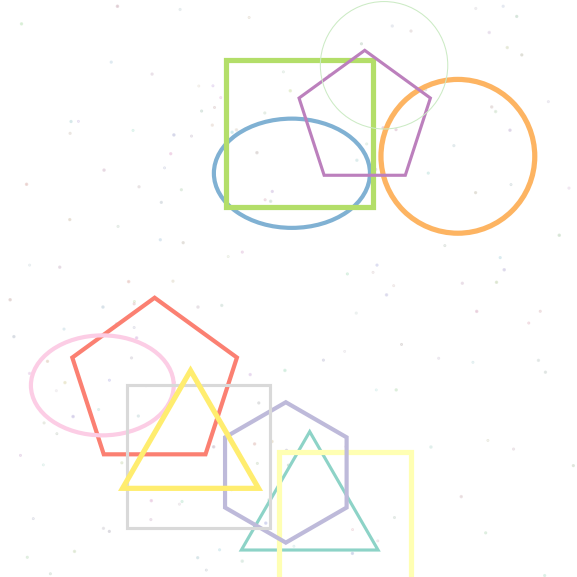[{"shape": "triangle", "thickness": 1.5, "radius": 0.68, "center": [0.536, 0.115]}, {"shape": "square", "thickness": 2.5, "radius": 0.57, "center": [0.598, 0.102]}, {"shape": "hexagon", "thickness": 2, "radius": 0.61, "center": [0.495, 0.181]}, {"shape": "pentagon", "thickness": 2, "radius": 0.75, "center": [0.268, 0.334]}, {"shape": "oval", "thickness": 2, "radius": 0.68, "center": [0.505, 0.699]}, {"shape": "circle", "thickness": 2.5, "radius": 0.67, "center": [0.793, 0.728]}, {"shape": "square", "thickness": 2.5, "radius": 0.64, "center": [0.519, 0.768]}, {"shape": "oval", "thickness": 2, "radius": 0.62, "center": [0.177, 0.332]}, {"shape": "square", "thickness": 1.5, "radius": 0.62, "center": [0.344, 0.209]}, {"shape": "pentagon", "thickness": 1.5, "radius": 0.6, "center": [0.632, 0.792]}, {"shape": "circle", "thickness": 0.5, "radius": 0.55, "center": [0.665, 0.886]}, {"shape": "triangle", "thickness": 2.5, "radius": 0.68, "center": [0.33, 0.222]}]